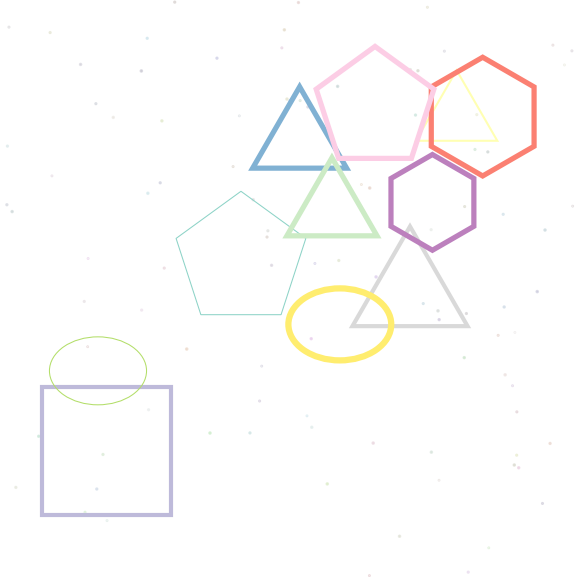[{"shape": "pentagon", "thickness": 0.5, "radius": 0.59, "center": [0.417, 0.55]}, {"shape": "triangle", "thickness": 1, "radius": 0.41, "center": [0.791, 0.796]}, {"shape": "square", "thickness": 2, "radius": 0.56, "center": [0.185, 0.218]}, {"shape": "hexagon", "thickness": 2.5, "radius": 0.51, "center": [0.836, 0.797]}, {"shape": "triangle", "thickness": 2.5, "radius": 0.47, "center": [0.519, 0.755]}, {"shape": "oval", "thickness": 0.5, "radius": 0.42, "center": [0.17, 0.357]}, {"shape": "pentagon", "thickness": 2.5, "radius": 0.54, "center": [0.649, 0.812]}, {"shape": "triangle", "thickness": 2, "radius": 0.58, "center": [0.71, 0.492]}, {"shape": "hexagon", "thickness": 2.5, "radius": 0.41, "center": [0.749, 0.649]}, {"shape": "triangle", "thickness": 2.5, "radius": 0.45, "center": [0.575, 0.636]}, {"shape": "oval", "thickness": 3, "radius": 0.45, "center": [0.588, 0.437]}]